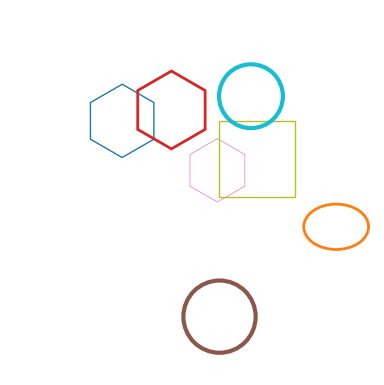[{"shape": "hexagon", "thickness": 1, "radius": 0.48, "center": [0.317, 0.686]}, {"shape": "oval", "thickness": 2, "radius": 0.42, "center": [0.873, 0.411]}, {"shape": "hexagon", "thickness": 2, "radius": 0.51, "center": [0.445, 0.714]}, {"shape": "circle", "thickness": 3, "radius": 0.47, "center": [0.57, 0.178]}, {"shape": "hexagon", "thickness": 0.5, "radius": 0.41, "center": [0.565, 0.558]}, {"shape": "square", "thickness": 1, "radius": 0.5, "center": [0.668, 0.587]}, {"shape": "circle", "thickness": 3, "radius": 0.41, "center": [0.652, 0.75]}]